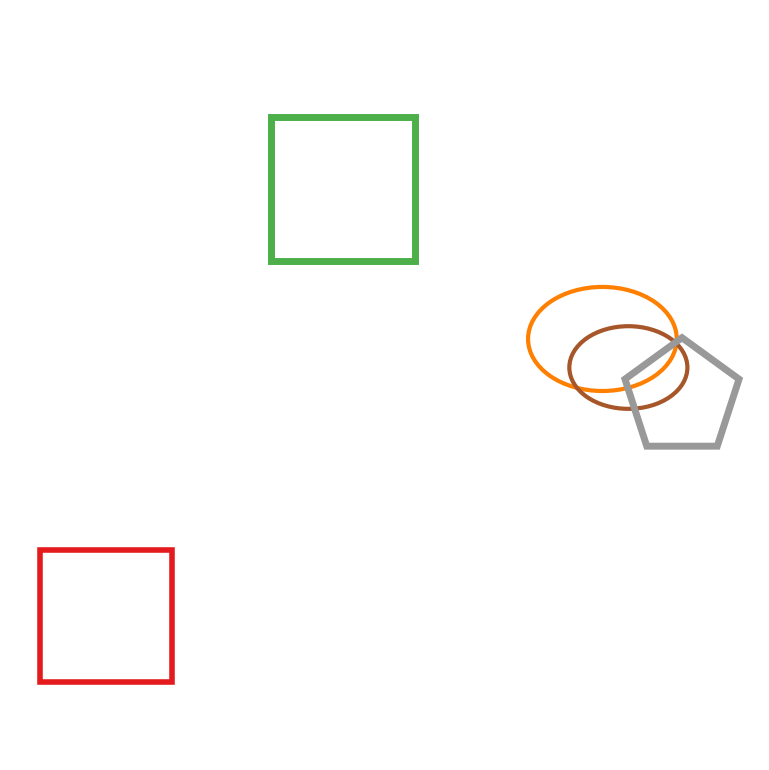[{"shape": "square", "thickness": 2, "radius": 0.43, "center": [0.137, 0.2]}, {"shape": "square", "thickness": 2.5, "radius": 0.47, "center": [0.445, 0.754]}, {"shape": "oval", "thickness": 1.5, "radius": 0.48, "center": [0.782, 0.56]}, {"shape": "oval", "thickness": 1.5, "radius": 0.38, "center": [0.816, 0.523]}, {"shape": "pentagon", "thickness": 2.5, "radius": 0.39, "center": [0.886, 0.484]}]